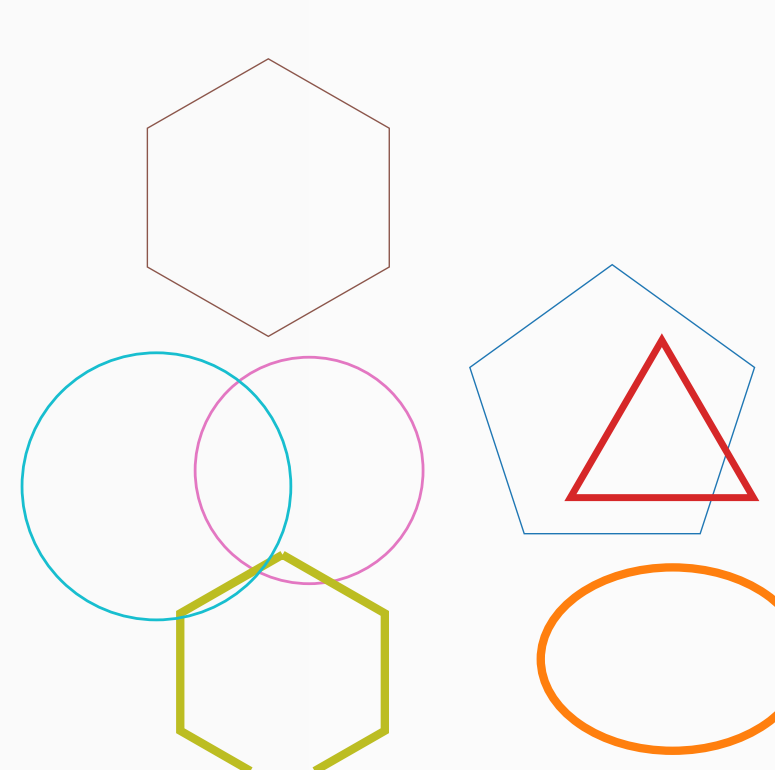[{"shape": "pentagon", "thickness": 0.5, "radius": 0.97, "center": [0.79, 0.463]}, {"shape": "oval", "thickness": 3, "radius": 0.85, "center": [0.868, 0.144]}, {"shape": "triangle", "thickness": 2.5, "radius": 0.68, "center": [0.854, 0.422]}, {"shape": "hexagon", "thickness": 0.5, "radius": 0.9, "center": [0.346, 0.743]}, {"shape": "circle", "thickness": 1, "radius": 0.74, "center": [0.399, 0.389]}, {"shape": "hexagon", "thickness": 3, "radius": 0.76, "center": [0.365, 0.127]}, {"shape": "circle", "thickness": 1, "radius": 0.87, "center": [0.202, 0.368]}]